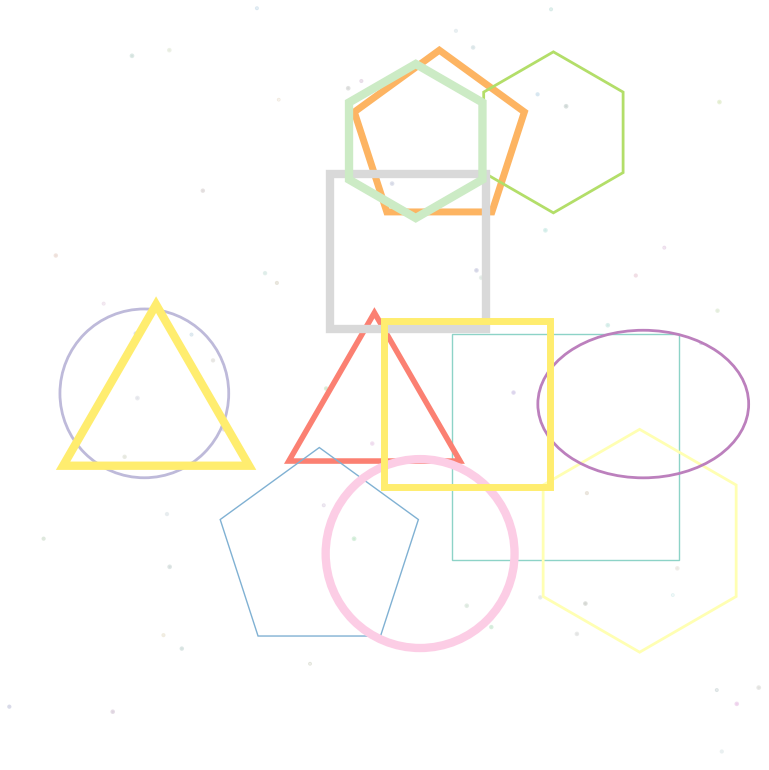[{"shape": "square", "thickness": 0.5, "radius": 0.74, "center": [0.735, 0.419]}, {"shape": "hexagon", "thickness": 1, "radius": 0.72, "center": [0.831, 0.298]}, {"shape": "circle", "thickness": 1, "radius": 0.55, "center": [0.187, 0.489]}, {"shape": "triangle", "thickness": 2, "radius": 0.64, "center": [0.486, 0.465]}, {"shape": "pentagon", "thickness": 0.5, "radius": 0.68, "center": [0.415, 0.283]}, {"shape": "pentagon", "thickness": 2.5, "radius": 0.58, "center": [0.571, 0.819]}, {"shape": "hexagon", "thickness": 1, "radius": 0.52, "center": [0.719, 0.828]}, {"shape": "circle", "thickness": 3, "radius": 0.61, "center": [0.546, 0.281]}, {"shape": "square", "thickness": 3, "radius": 0.51, "center": [0.53, 0.674]}, {"shape": "oval", "thickness": 1, "radius": 0.68, "center": [0.835, 0.475]}, {"shape": "hexagon", "thickness": 3, "radius": 0.5, "center": [0.54, 0.817]}, {"shape": "square", "thickness": 2.5, "radius": 0.54, "center": [0.606, 0.476]}, {"shape": "triangle", "thickness": 3, "radius": 0.7, "center": [0.203, 0.465]}]